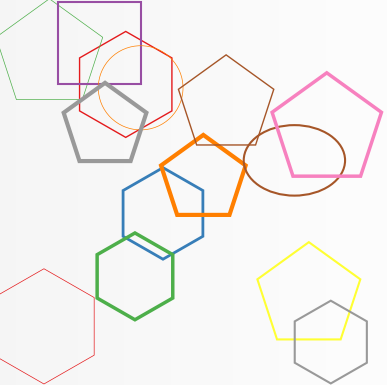[{"shape": "hexagon", "thickness": 0.5, "radius": 0.75, "center": [0.113, 0.152]}, {"shape": "hexagon", "thickness": 1, "radius": 0.69, "center": [0.324, 0.781]}, {"shape": "hexagon", "thickness": 2, "radius": 0.59, "center": [0.421, 0.446]}, {"shape": "hexagon", "thickness": 2.5, "radius": 0.56, "center": [0.348, 0.282]}, {"shape": "pentagon", "thickness": 0.5, "radius": 0.72, "center": [0.127, 0.858]}, {"shape": "square", "thickness": 1.5, "radius": 0.54, "center": [0.256, 0.889]}, {"shape": "circle", "thickness": 0.5, "radius": 0.55, "center": [0.363, 0.772]}, {"shape": "pentagon", "thickness": 3, "radius": 0.57, "center": [0.525, 0.535]}, {"shape": "pentagon", "thickness": 1.5, "radius": 0.7, "center": [0.797, 0.231]}, {"shape": "oval", "thickness": 1.5, "radius": 0.65, "center": [0.76, 0.583]}, {"shape": "pentagon", "thickness": 1, "radius": 0.65, "center": [0.583, 0.728]}, {"shape": "pentagon", "thickness": 2.5, "radius": 0.74, "center": [0.843, 0.662]}, {"shape": "pentagon", "thickness": 3, "radius": 0.56, "center": [0.271, 0.673]}, {"shape": "hexagon", "thickness": 1.5, "radius": 0.54, "center": [0.854, 0.112]}]